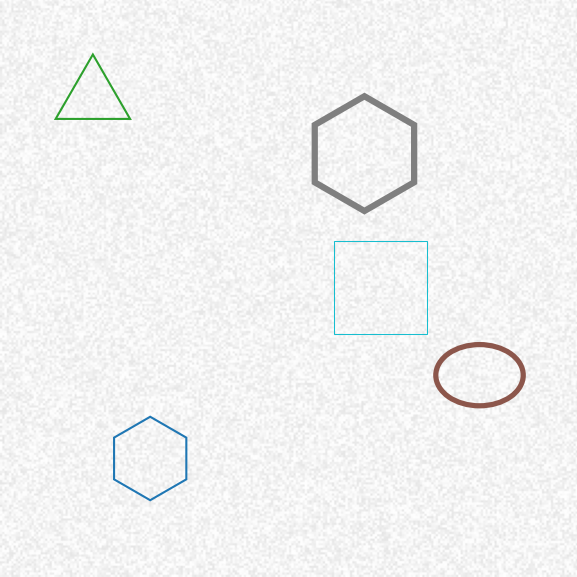[{"shape": "hexagon", "thickness": 1, "radius": 0.36, "center": [0.26, 0.205]}, {"shape": "triangle", "thickness": 1, "radius": 0.37, "center": [0.161, 0.83]}, {"shape": "oval", "thickness": 2.5, "radius": 0.38, "center": [0.83, 0.349]}, {"shape": "hexagon", "thickness": 3, "radius": 0.5, "center": [0.631, 0.733]}, {"shape": "square", "thickness": 0.5, "radius": 0.4, "center": [0.659, 0.501]}]